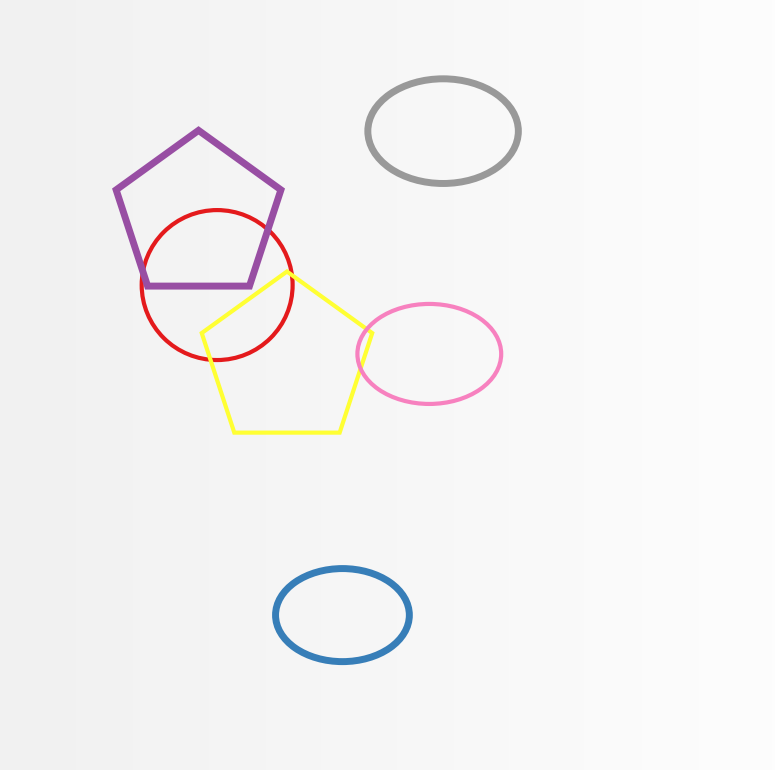[{"shape": "circle", "thickness": 1.5, "radius": 0.49, "center": [0.28, 0.63]}, {"shape": "oval", "thickness": 2.5, "radius": 0.43, "center": [0.442, 0.201]}, {"shape": "pentagon", "thickness": 2.5, "radius": 0.56, "center": [0.256, 0.719]}, {"shape": "pentagon", "thickness": 1.5, "radius": 0.58, "center": [0.37, 0.532]}, {"shape": "oval", "thickness": 1.5, "radius": 0.46, "center": [0.554, 0.54]}, {"shape": "oval", "thickness": 2.5, "radius": 0.49, "center": [0.572, 0.83]}]